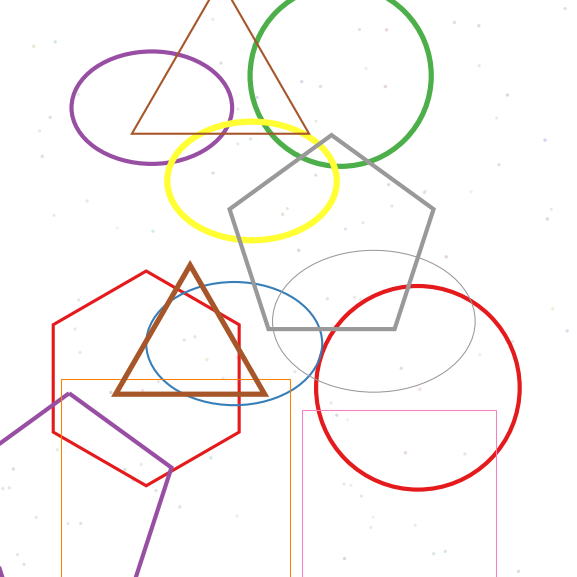[{"shape": "circle", "thickness": 2, "radius": 0.88, "center": [0.724, 0.328]}, {"shape": "hexagon", "thickness": 1.5, "radius": 0.93, "center": [0.253, 0.344]}, {"shape": "oval", "thickness": 1, "radius": 0.76, "center": [0.406, 0.404]}, {"shape": "circle", "thickness": 2.5, "radius": 0.78, "center": [0.59, 0.868]}, {"shape": "oval", "thickness": 2, "radius": 0.7, "center": [0.263, 0.813]}, {"shape": "pentagon", "thickness": 2, "radius": 0.93, "center": [0.12, 0.132]}, {"shape": "square", "thickness": 0.5, "radius": 0.99, "center": [0.304, 0.145]}, {"shape": "oval", "thickness": 3, "radius": 0.73, "center": [0.436, 0.686]}, {"shape": "triangle", "thickness": 2.5, "radius": 0.74, "center": [0.329, 0.391]}, {"shape": "triangle", "thickness": 1, "radius": 0.89, "center": [0.382, 0.856]}, {"shape": "square", "thickness": 0.5, "radius": 0.84, "center": [0.691, 0.122]}, {"shape": "oval", "thickness": 0.5, "radius": 0.88, "center": [0.647, 0.443]}, {"shape": "pentagon", "thickness": 2, "radius": 0.93, "center": [0.574, 0.579]}]